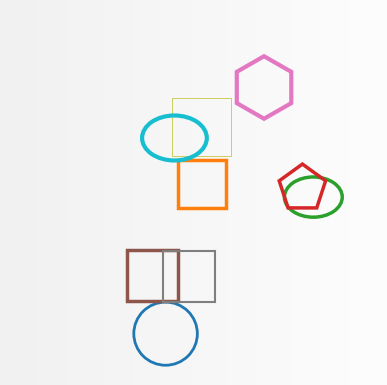[{"shape": "circle", "thickness": 2, "radius": 0.41, "center": [0.427, 0.133]}, {"shape": "square", "thickness": 2.5, "radius": 0.31, "center": [0.521, 0.523]}, {"shape": "oval", "thickness": 2.5, "radius": 0.37, "center": [0.809, 0.488]}, {"shape": "pentagon", "thickness": 2.5, "radius": 0.31, "center": [0.78, 0.511]}, {"shape": "square", "thickness": 2.5, "radius": 0.33, "center": [0.394, 0.284]}, {"shape": "hexagon", "thickness": 3, "radius": 0.41, "center": [0.681, 0.773]}, {"shape": "square", "thickness": 1.5, "radius": 0.33, "center": [0.488, 0.282]}, {"shape": "square", "thickness": 0.5, "radius": 0.38, "center": [0.521, 0.67]}, {"shape": "oval", "thickness": 3, "radius": 0.42, "center": [0.45, 0.642]}]